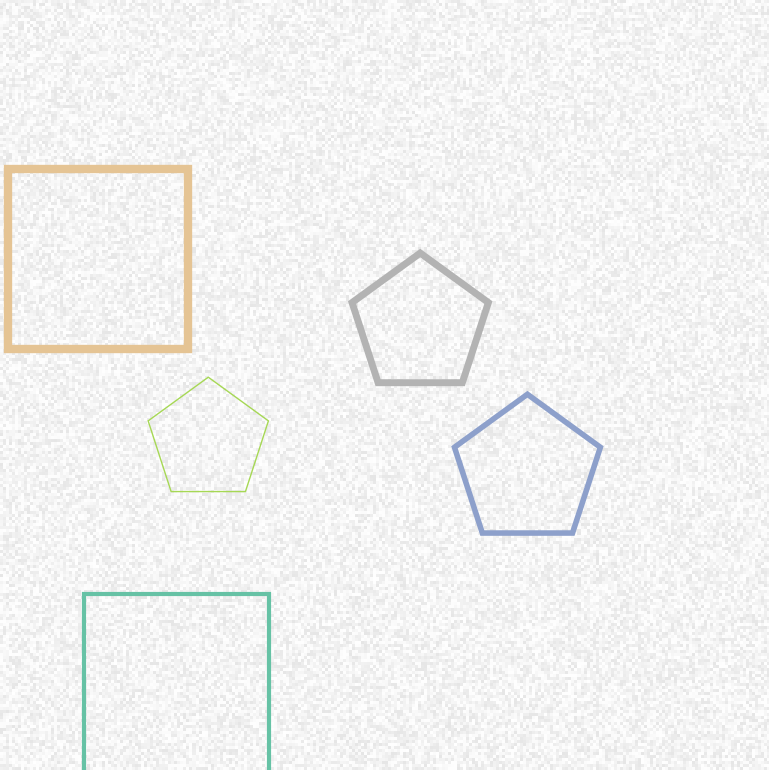[{"shape": "square", "thickness": 1.5, "radius": 0.6, "center": [0.229, 0.109]}, {"shape": "pentagon", "thickness": 2, "radius": 0.5, "center": [0.685, 0.388]}, {"shape": "pentagon", "thickness": 0.5, "radius": 0.41, "center": [0.27, 0.428]}, {"shape": "square", "thickness": 3, "radius": 0.58, "center": [0.127, 0.664]}, {"shape": "pentagon", "thickness": 2.5, "radius": 0.47, "center": [0.546, 0.578]}]